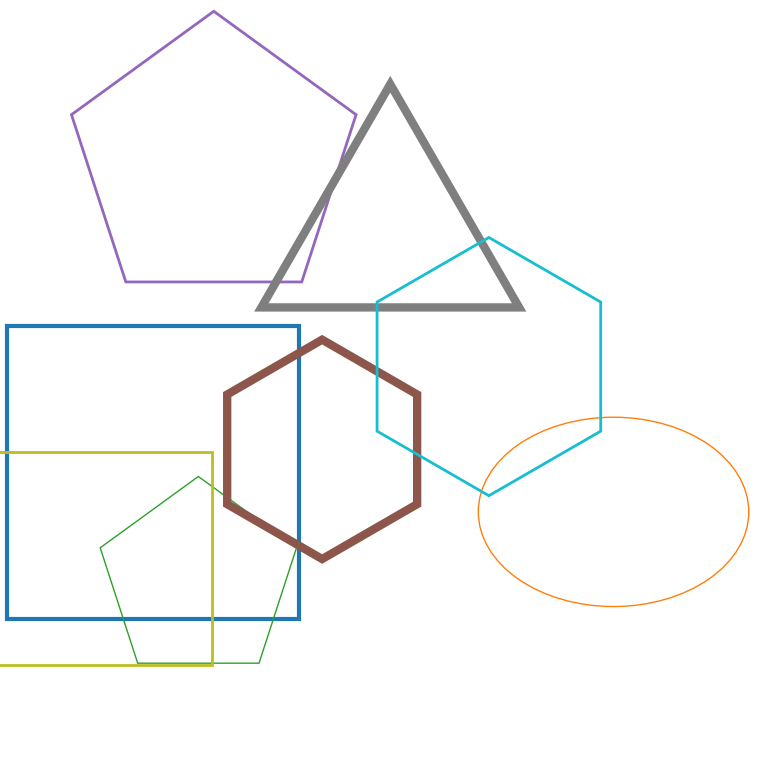[{"shape": "square", "thickness": 1.5, "radius": 0.95, "center": [0.199, 0.386]}, {"shape": "oval", "thickness": 0.5, "radius": 0.88, "center": [0.797, 0.335]}, {"shape": "pentagon", "thickness": 0.5, "radius": 0.67, "center": [0.258, 0.247]}, {"shape": "pentagon", "thickness": 1, "radius": 0.97, "center": [0.278, 0.791]}, {"shape": "hexagon", "thickness": 3, "radius": 0.71, "center": [0.418, 0.416]}, {"shape": "triangle", "thickness": 3, "radius": 0.97, "center": [0.507, 0.697]}, {"shape": "square", "thickness": 1, "radius": 0.69, "center": [0.137, 0.274]}, {"shape": "hexagon", "thickness": 1, "radius": 0.84, "center": [0.635, 0.524]}]